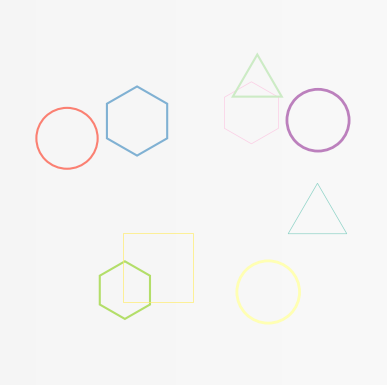[{"shape": "triangle", "thickness": 0.5, "radius": 0.44, "center": [0.819, 0.437]}, {"shape": "circle", "thickness": 2, "radius": 0.4, "center": [0.692, 0.242]}, {"shape": "circle", "thickness": 1.5, "radius": 0.4, "center": [0.173, 0.641]}, {"shape": "hexagon", "thickness": 1.5, "radius": 0.45, "center": [0.354, 0.686]}, {"shape": "hexagon", "thickness": 1.5, "radius": 0.37, "center": [0.322, 0.246]}, {"shape": "hexagon", "thickness": 0.5, "radius": 0.4, "center": [0.649, 0.707]}, {"shape": "circle", "thickness": 2, "radius": 0.4, "center": [0.821, 0.688]}, {"shape": "triangle", "thickness": 1.5, "radius": 0.36, "center": [0.664, 0.785]}, {"shape": "square", "thickness": 0.5, "radius": 0.45, "center": [0.407, 0.305]}]